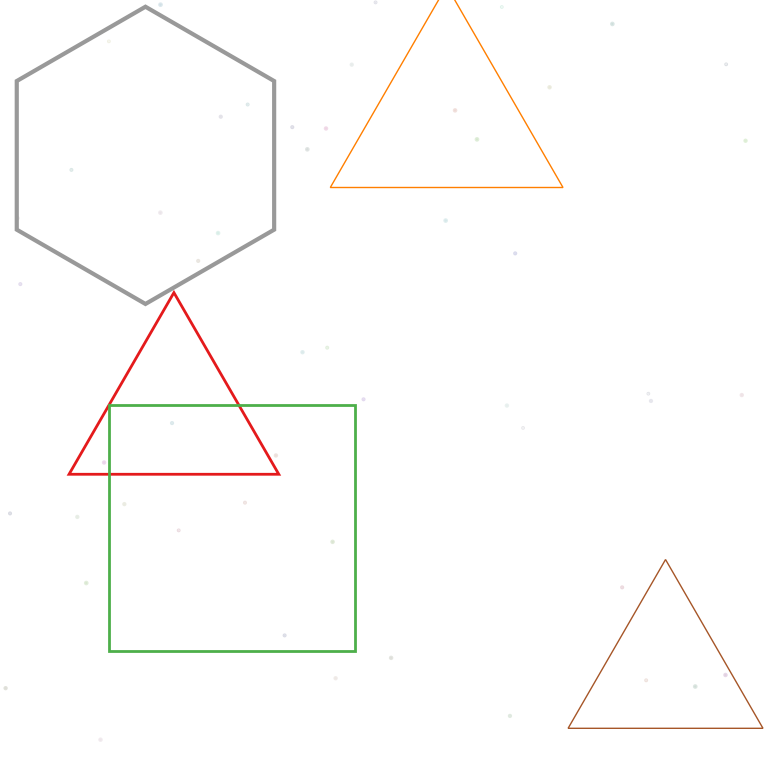[{"shape": "triangle", "thickness": 1, "radius": 0.79, "center": [0.226, 0.463]}, {"shape": "square", "thickness": 1, "radius": 0.8, "center": [0.301, 0.314]}, {"shape": "triangle", "thickness": 0.5, "radius": 0.87, "center": [0.58, 0.844]}, {"shape": "triangle", "thickness": 0.5, "radius": 0.73, "center": [0.864, 0.127]}, {"shape": "hexagon", "thickness": 1.5, "radius": 0.96, "center": [0.189, 0.798]}]